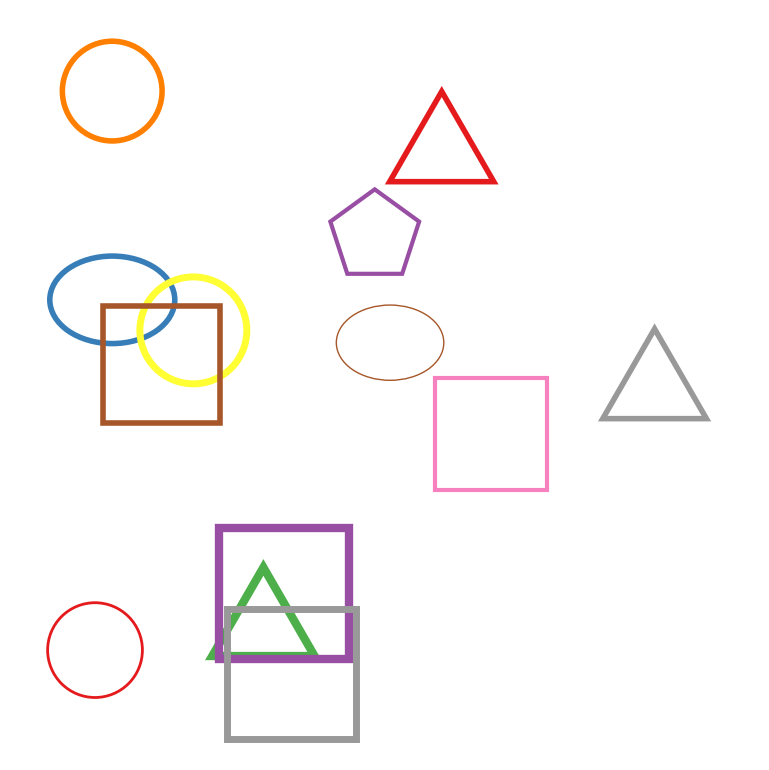[{"shape": "circle", "thickness": 1, "radius": 0.31, "center": [0.123, 0.156]}, {"shape": "triangle", "thickness": 2, "radius": 0.39, "center": [0.574, 0.803]}, {"shape": "oval", "thickness": 2, "radius": 0.41, "center": [0.146, 0.611]}, {"shape": "triangle", "thickness": 3, "radius": 0.38, "center": [0.342, 0.186]}, {"shape": "square", "thickness": 3, "radius": 0.42, "center": [0.369, 0.229]}, {"shape": "pentagon", "thickness": 1.5, "radius": 0.3, "center": [0.487, 0.693]}, {"shape": "circle", "thickness": 2, "radius": 0.32, "center": [0.146, 0.882]}, {"shape": "circle", "thickness": 2.5, "radius": 0.35, "center": [0.251, 0.571]}, {"shape": "square", "thickness": 2, "radius": 0.38, "center": [0.21, 0.527]}, {"shape": "oval", "thickness": 0.5, "radius": 0.35, "center": [0.507, 0.555]}, {"shape": "square", "thickness": 1.5, "radius": 0.37, "center": [0.638, 0.436]}, {"shape": "square", "thickness": 2.5, "radius": 0.42, "center": [0.379, 0.125]}, {"shape": "triangle", "thickness": 2, "radius": 0.39, "center": [0.85, 0.495]}]